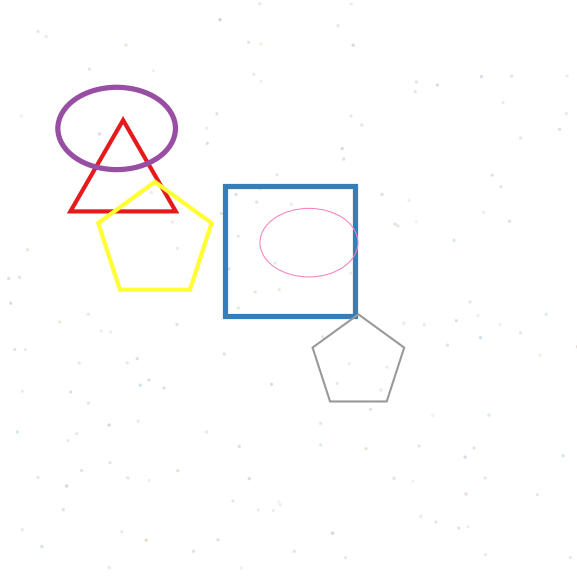[{"shape": "triangle", "thickness": 2, "radius": 0.53, "center": [0.213, 0.686]}, {"shape": "square", "thickness": 2.5, "radius": 0.56, "center": [0.502, 0.564]}, {"shape": "oval", "thickness": 2.5, "radius": 0.51, "center": [0.202, 0.777]}, {"shape": "pentagon", "thickness": 2, "radius": 0.52, "center": [0.268, 0.581]}, {"shape": "oval", "thickness": 0.5, "radius": 0.42, "center": [0.535, 0.579]}, {"shape": "pentagon", "thickness": 1, "radius": 0.42, "center": [0.621, 0.371]}]